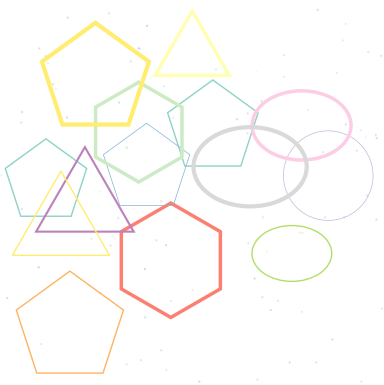[{"shape": "pentagon", "thickness": 1, "radius": 0.62, "center": [0.553, 0.669]}, {"shape": "pentagon", "thickness": 1, "radius": 0.56, "center": [0.119, 0.528]}, {"shape": "triangle", "thickness": 2.5, "radius": 0.55, "center": [0.499, 0.86]}, {"shape": "circle", "thickness": 0.5, "radius": 0.58, "center": [0.853, 0.544]}, {"shape": "hexagon", "thickness": 2.5, "radius": 0.74, "center": [0.444, 0.324]}, {"shape": "pentagon", "thickness": 0.5, "radius": 0.59, "center": [0.381, 0.562]}, {"shape": "pentagon", "thickness": 1, "radius": 0.73, "center": [0.182, 0.149]}, {"shape": "oval", "thickness": 1, "radius": 0.52, "center": [0.758, 0.342]}, {"shape": "oval", "thickness": 2.5, "radius": 0.64, "center": [0.783, 0.674]}, {"shape": "oval", "thickness": 3, "radius": 0.73, "center": [0.65, 0.567]}, {"shape": "triangle", "thickness": 1.5, "radius": 0.73, "center": [0.22, 0.472]}, {"shape": "hexagon", "thickness": 2.5, "radius": 0.65, "center": [0.36, 0.657]}, {"shape": "pentagon", "thickness": 3, "radius": 0.73, "center": [0.248, 0.795]}, {"shape": "triangle", "thickness": 1, "radius": 0.73, "center": [0.158, 0.41]}]